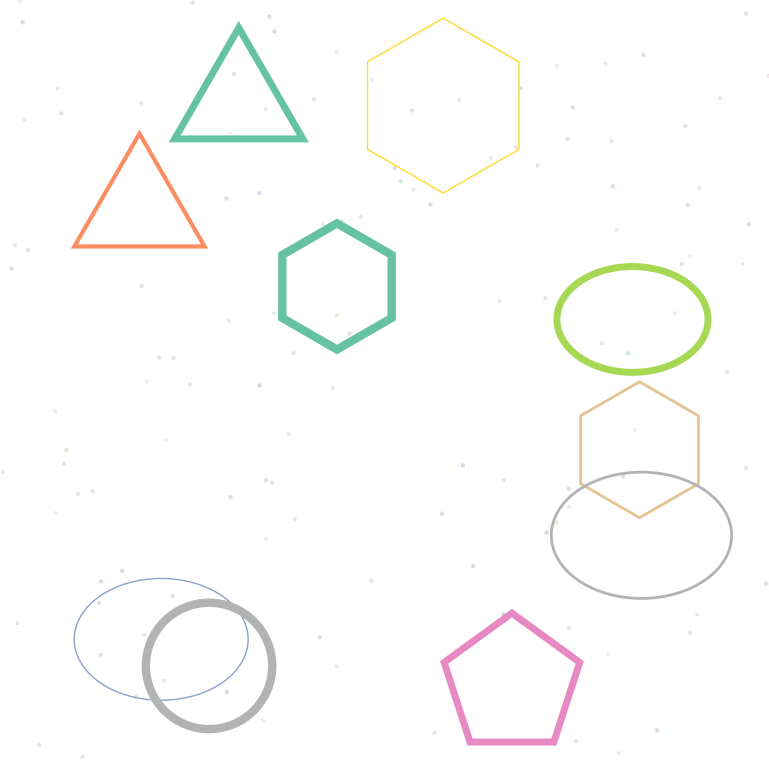[{"shape": "hexagon", "thickness": 3, "radius": 0.41, "center": [0.438, 0.628]}, {"shape": "triangle", "thickness": 2.5, "radius": 0.48, "center": [0.31, 0.868]}, {"shape": "triangle", "thickness": 1.5, "radius": 0.49, "center": [0.181, 0.729]}, {"shape": "oval", "thickness": 0.5, "radius": 0.56, "center": [0.209, 0.17]}, {"shape": "pentagon", "thickness": 2.5, "radius": 0.46, "center": [0.665, 0.111]}, {"shape": "oval", "thickness": 2.5, "radius": 0.49, "center": [0.821, 0.585]}, {"shape": "hexagon", "thickness": 0.5, "radius": 0.57, "center": [0.576, 0.863]}, {"shape": "hexagon", "thickness": 1, "radius": 0.44, "center": [0.831, 0.416]}, {"shape": "oval", "thickness": 1, "radius": 0.59, "center": [0.833, 0.305]}, {"shape": "circle", "thickness": 3, "radius": 0.41, "center": [0.272, 0.135]}]